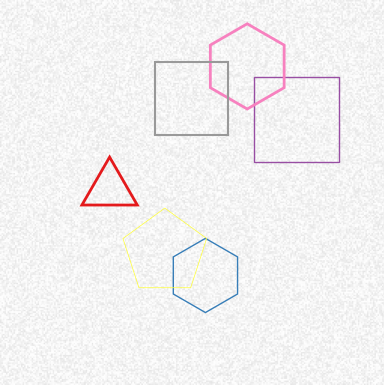[{"shape": "triangle", "thickness": 2, "radius": 0.42, "center": [0.285, 0.509]}, {"shape": "hexagon", "thickness": 1, "radius": 0.48, "center": [0.534, 0.285]}, {"shape": "square", "thickness": 1, "radius": 0.55, "center": [0.771, 0.689]}, {"shape": "pentagon", "thickness": 0.5, "radius": 0.57, "center": [0.428, 0.345]}, {"shape": "hexagon", "thickness": 2, "radius": 0.55, "center": [0.642, 0.828]}, {"shape": "square", "thickness": 1.5, "radius": 0.48, "center": [0.497, 0.745]}]